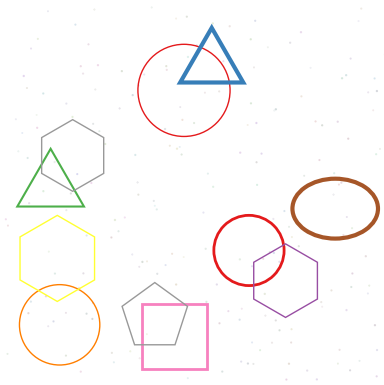[{"shape": "circle", "thickness": 2, "radius": 0.46, "center": [0.647, 0.349]}, {"shape": "circle", "thickness": 1, "radius": 0.6, "center": [0.478, 0.765]}, {"shape": "triangle", "thickness": 3, "radius": 0.47, "center": [0.55, 0.833]}, {"shape": "triangle", "thickness": 1.5, "radius": 0.5, "center": [0.131, 0.514]}, {"shape": "hexagon", "thickness": 1, "radius": 0.48, "center": [0.742, 0.271]}, {"shape": "circle", "thickness": 1, "radius": 0.52, "center": [0.155, 0.156]}, {"shape": "hexagon", "thickness": 1, "radius": 0.56, "center": [0.149, 0.329]}, {"shape": "oval", "thickness": 3, "radius": 0.56, "center": [0.871, 0.458]}, {"shape": "square", "thickness": 2, "radius": 0.42, "center": [0.453, 0.125]}, {"shape": "hexagon", "thickness": 1, "radius": 0.47, "center": [0.189, 0.596]}, {"shape": "pentagon", "thickness": 1, "radius": 0.45, "center": [0.402, 0.177]}]